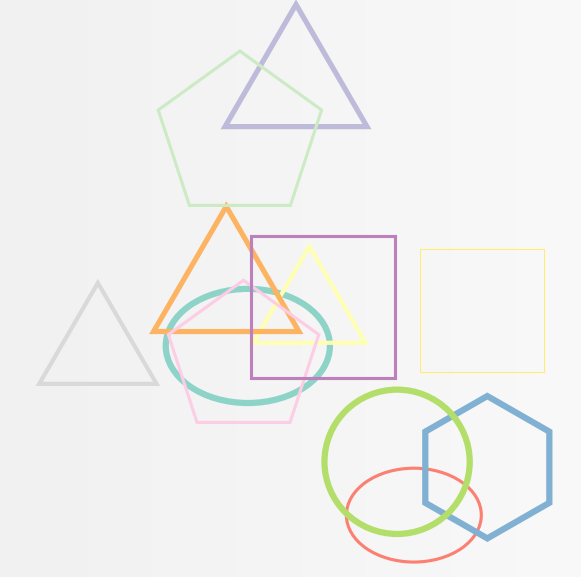[{"shape": "oval", "thickness": 3, "radius": 0.71, "center": [0.426, 0.4]}, {"shape": "triangle", "thickness": 2, "radius": 0.56, "center": [0.532, 0.461]}, {"shape": "triangle", "thickness": 2.5, "radius": 0.7, "center": [0.509, 0.85]}, {"shape": "oval", "thickness": 1.5, "radius": 0.58, "center": [0.712, 0.107]}, {"shape": "hexagon", "thickness": 3, "radius": 0.62, "center": [0.838, 0.19]}, {"shape": "triangle", "thickness": 2.5, "radius": 0.72, "center": [0.389, 0.497]}, {"shape": "circle", "thickness": 3, "radius": 0.62, "center": [0.683, 0.199]}, {"shape": "pentagon", "thickness": 1.5, "radius": 0.68, "center": [0.419, 0.378]}, {"shape": "triangle", "thickness": 2, "radius": 0.58, "center": [0.168, 0.393]}, {"shape": "square", "thickness": 1.5, "radius": 0.62, "center": [0.556, 0.467]}, {"shape": "pentagon", "thickness": 1.5, "radius": 0.74, "center": [0.413, 0.763]}, {"shape": "square", "thickness": 0.5, "radius": 0.53, "center": [0.829, 0.461]}]